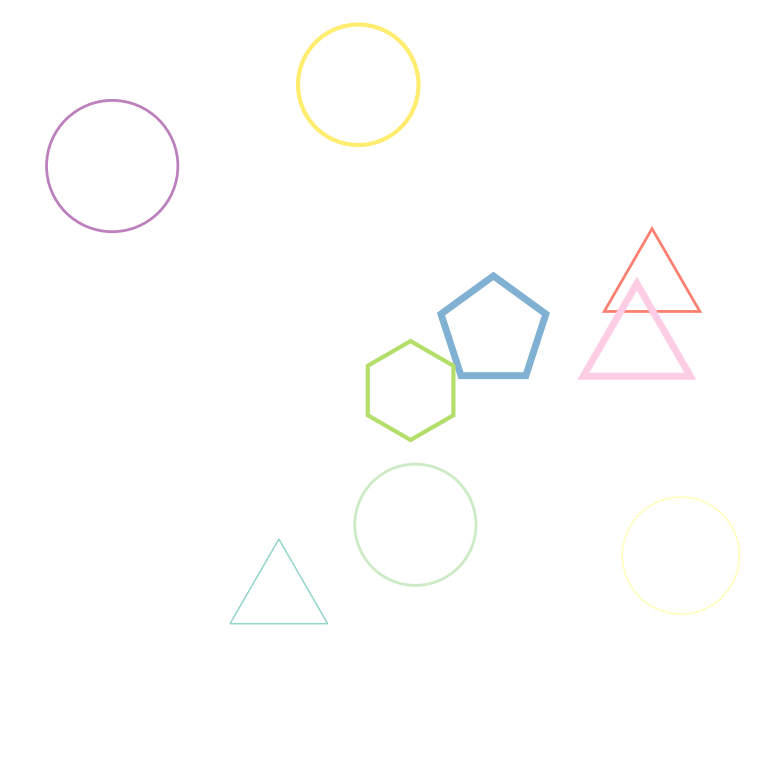[{"shape": "triangle", "thickness": 0.5, "radius": 0.37, "center": [0.362, 0.227]}, {"shape": "circle", "thickness": 0.5, "radius": 0.38, "center": [0.884, 0.278]}, {"shape": "triangle", "thickness": 1, "radius": 0.36, "center": [0.847, 0.631]}, {"shape": "pentagon", "thickness": 2.5, "radius": 0.36, "center": [0.641, 0.57]}, {"shape": "hexagon", "thickness": 1.5, "radius": 0.32, "center": [0.533, 0.493]}, {"shape": "triangle", "thickness": 2.5, "radius": 0.4, "center": [0.827, 0.552]}, {"shape": "circle", "thickness": 1, "radius": 0.43, "center": [0.146, 0.784]}, {"shape": "circle", "thickness": 1, "radius": 0.39, "center": [0.539, 0.319]}, {"shape": "circle", "thickness": 1.5, "radius": 0.39, "center": [0.465, 0.89]}]